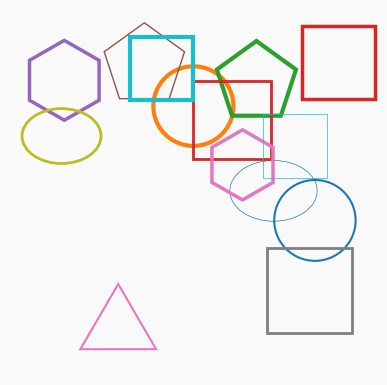[{"shape": "circle", "thickness": 1.5, "radius": 0.53, "center": [0.813, 0.428]}, {"shape": "oval", "thickness": 0.5, "radius": 0.56, "center": [0.706, 0.504]}, {"shape": "circle", "thickness": 3, "radius": 0.52, "center": [0.499, 0.724]}, {"shape": "pentagon", "thickness": 3, "radius": 0.54, "center": [0.662, 0.786]}, {"shape": "square", "thickness": 2.5, "radius": 0.47, "center": [0.874, 0.838]}, {"shape": "square", "thickness": 2, "radius": 0.51, "center": [0.599, 0.688]}, {"shape": "hexagon", "thickness": 2.5, "radius": 0.52, "center": [0.166, 0.791]}, {"shape": "pentagon", "thickness": 1, "radius": 0.54, "center": [0.373, 0.832]}, {"shape": "triangle", "thickness": 1.5, "radius": 0.56, "center": [0.305, 0.149]}, {"shape": "hexagon", "thickness": 2.5, "radius": 0.46, "center": [0.626, 0.572]}, {"shape": "square", "thickness": 2, "radius": 0.55, "center": [0.799, 0.245]}, {"shape": "oval", "thickness": 2, "radius": 0.51, "center": [0.159, 0.647]}, {"shape": "square", "thickness": 0.5, "radius": 0.41, "center": [0.761, 0.621]}, {"shape": "square", "thickness": 3, "radius": 0.41, "center": [0.417, 0.821]}]